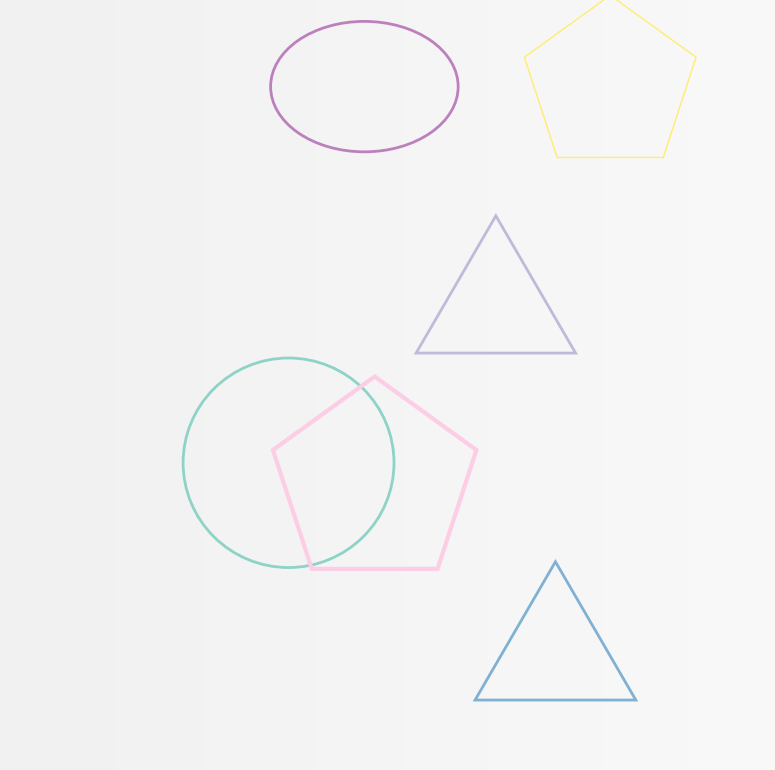[{"shape": "circle", "thickness": 1, "radius": 0.68, "center": [0.372, 0.399]}, {"shape": "triangle", "thickness": 1, "radius": 0.59, "center": [0.64, 0.601]}, {"shape": "triangle", "thickness": 1, "radius": 0.6, "center": [0.717, 0.151]}, {"shape": "pentagon", "thickness": 1.5, "radius": 0.69, "center": [0.483, 0.373]}, {"shape": "oval", "thickness": 1, "radius": 0.6, "center": [0.47, 0.888]}, {"shape": "pentagon", "thickness": 0.5, "radius": 0.58, "center": [0.787, 0.89]}]